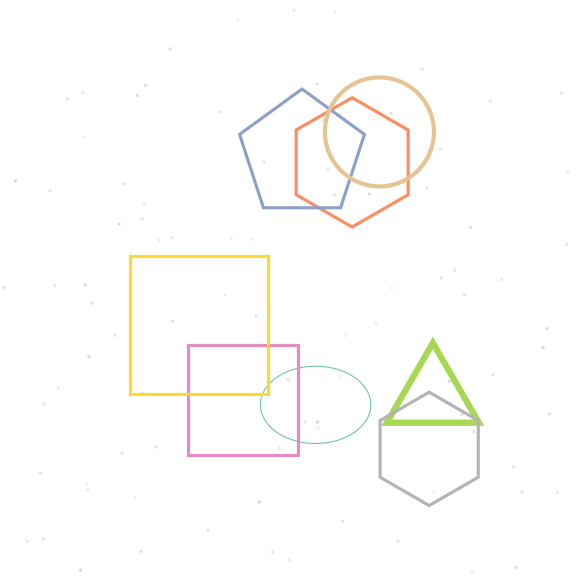[{"shape": "oval", "thickness": 0.5, "radius": 0.48, "center": [0.547, 0.298]}, {"shape": "hexagon", "thickness": 1.5, "radius": 0.56, "center": [0.61, 0.718]}, {"shape": "pentagon", "thickness": 1.5, "radius": 0.57, "center": [0.523, 0.731]}, {"shape": "square", "thickness": 1.5, "radius": 0.48, "center": [0.421, 0.307]}, {"shape": "triangle", "thickness": 3, "radius": 0.46, "center": [0.75, 0.313]}, {"shape": "square", "thickness": 1.5, "radius": 0.6, "center": [0.345, 0.436]}, {"shape": "circle", "thickness": 2, "radius": 0.47, "center": [0.657, 0.771]}, {"shape": "hexagon", "thickness": 1.5, "radius": 0.49, "center": [0.743, 0.222]}]